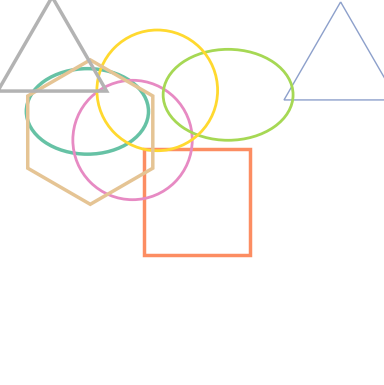[{"shape": "oval", "thickness": 2.5, "radius": 0.79, "center": [0.227, 0.711]}, {"shape": "square", "thickness": 2.5, "radius": 0.69, "center": [0.511, 0.475]}, {"shape": "triangle", "thickness": 1, "radius": 0.85, "center": [0.885, 0.825]}, {"shape": "circle", "thickness": 2, "radius": 0.78, "center": [0.344, 0.636]}, {"shape": "oval", "thickness": 2, "radius": 0.84, "center": [0.592, 0.754]}, {"shape": "circle", "thickness": 2, "radius": 0.78, "center": [0.408, 0.765]}, {"shape": "hexagon", "thickness": 2.5, "radius": 0.94, "center": [0.234, 0.657]}, {"shape": "triangle", "thickness": 2.5, "radius": 0.82, "center": [0.135, 0.845]}]